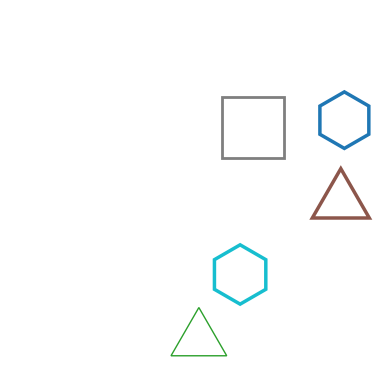[{"shape": "hexagon", "thickness": 2.5, "radius": 0.37, "center": [0.894, 0.688]}, {"shape": "triangle", "thickness": 1, "radius": 0.42, "center": [0.517, 0.118]}, {"shape": "triangle", "thickness": 2.5, "radius": 0.43, "center": [0.885, 0.476]}, {"shape": "square", "thickness": 2, "radius": 0.4, "center": [0.657, 0.668]}, {"shape": "hexagon", "thickness": 2.5, "radius": 0.39, "center": [0.624, 0.287]}]